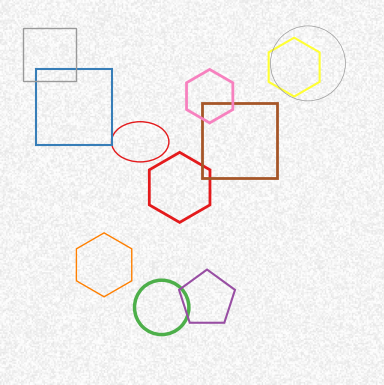[{"shape": "oval", "thickness": 1, "radius": 0.37, "center": [0.364, 0.632]}, {"shape": "hexagon", "thickness": 2, "radius": 0.45, "center": [0.467, 0.513]}, {"shape": "square", "thickness": 1.5, "radius": 0.5, "center": [0.193, 0.723]}, {"shape": "circle", "thickness": 2.5, "radius": 0.35, "center": [0.42, 0.202]}, {"shape": "pentagon", "thickness": 1.5, "radius": 0.38, "center": [0.538, 0.223]}, {"shape": "hexagon", "thickness": 1, "radius": 0.42, "center": [0.27, 0.312]}, {"shape": "hexagon", "thickness": 1.5, "radius": 0.38, "center": [0.764, 0.826]}, {"shape": "square", "thickness": 2, "radius": 0.49, "center": [0.621, 0.634]}, {"shape": "hexagon", "thickness": 2, "radius": 0.35, "center": [0.545, 0.75]}, {"shape": "square", "thickness": 1, "radius": 0.34, "center": [0.129, 0.858]}, {"shape": "circle", "thickness": 0.5, "radius": 0.49, "center": [0.8, 0.835]}]